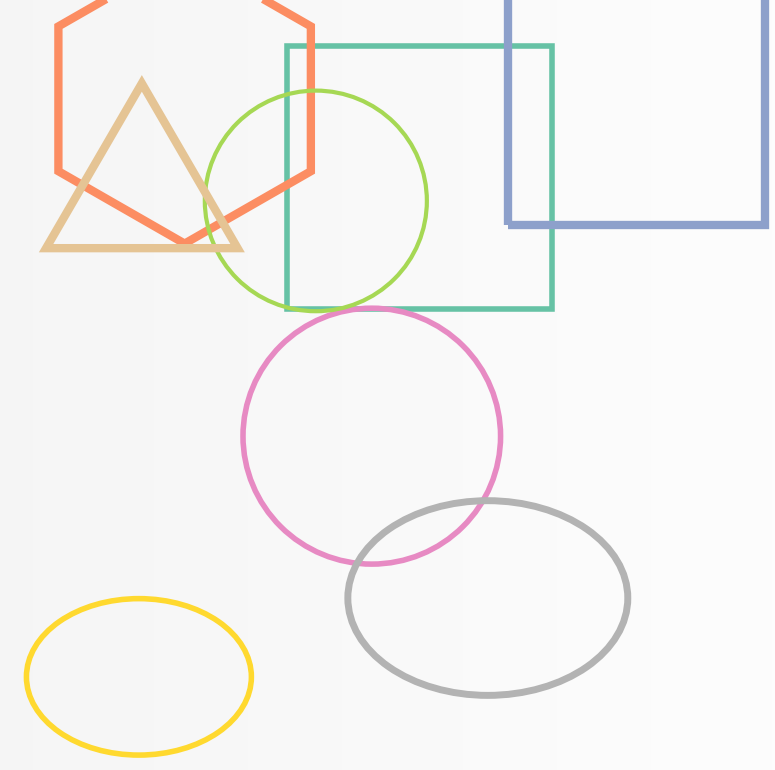[{"shape": "square", "thickness": 2, "radius": 0.85, "center": [0.541, 0.77]}, {"shape": "hexagon", "thickness": 3, "radius": 0.94, "center": [0.238, 0.872]}, {"shape": "square", "thickness": 3, "radius": 0.83, "center": [0.821, 0.874]}, {"shape": "circle", "thickness": 2, "radius": 0.83, "center": [0.48, 0.434]}, {"shape": "circle", "thickness": 1.5, "radius": 0.72, "center": [0.408, 0.739]}, {"shape": "oval", "thickness": 2, "radius": 0.73, "center": [0.179, 0.121]}, {"shape": "triangle", "thickness": 3, "radius": 0.71, "center": [0.183, 0.749]}, {"shape": "oval", "thickness": 2.5, "radius": 0.9, "center": [0.629, 0.223]}]